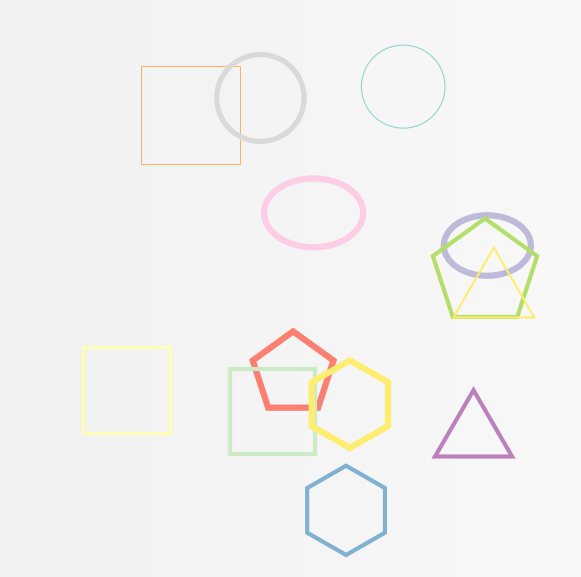[{"shape": "circle", "thickness": 0.5, "radius": 0.36, "center": [0.694, 0.849]}, {"shape": "square", "thickness": 1.5, "radius": 0.37, "center": [0.217, 0.324]}, {"shape": "oval", "thickness": 3, "radius": 0.37, "center": [0.838, 0.574]}, {"shape": "pentagon", "thickness": 3, "radius": 0.37, "center": [0.504, 0.352]}, {"shape": "hexagon", "thickness": 2, "radius": 0.39, "center": [0.595, 0.115]}, {"shape": "square", "thickness": 0.5, "radius": 0.43, "center": [0.328, 0.8]}, {"shape": "pentagon", "thickness": 2, "radius": 0.47, "center": [0.834, 0.527]}, {"shape": "oval", "thickness": 3, "radius": 0.43, "center": [0.54, 0.631]}, {"shape": "circle", "thickness": 2.5, "radius": 0.38, "center": [0.448, 0.83]}, {"shape": "triangle", "thickness": 2, "radius": 0.38, "center": [0.815, 0.247]}, {"shape": "square", "thickness": 2, "radius": 0.37, "center": [0.469, 0.287]}, {"shape": "hexagon", "thickness": 3, "radius": 0.38, "center": [0.602, 0.299]}, {"shape": "triangle", "thickness": 1, "radius": 0.4, "center": [0.85, 0.49]}]